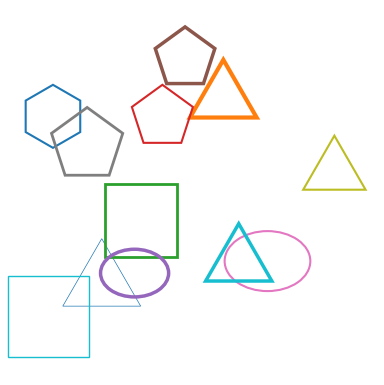[{"shape": "triangle", "thickness": 0.5, "radius": 0.58, "center": [0.264, 0.263]}, {"shape": "hexagon", "thickness": 1.5, "radius": 0.41, "center": [0.138, 0.698]}, {"shape": "triangle", "thickness": 3, "radius": 0.5, "center": [0.58, 0.745]}, {"shape": "square", "thickness": 2, "radius": 0.47, "center": [0.366, 0.428]}, {"shape": "pentagon", "thickness": 1.5, "radius": 0.42, "center": [0.422, 0.696]}, {"shape": "oval", "thickness": 2.5, "radius": 0.44, "center": [0.35, 0.291]}, {"shape": "pentagon", "thickness": 2.5, "radius": 0.41, "center": [0.481, 0.849]}, {"shape": "oval", "thickness": 1.5, "radius": 0.56, "center": [0.695, 0.322]}, {"shape": "pentagon", "thickness": 2, "radius": 0.49, "center": [0.226, 0.624]}, {"shape": "triangle", "thickness": 1.5, "radius": 0.47, "center": [0.869, 0.554]}, {"shape": "square", "thickness": 1, "radius": 0.53, "center": [0.126, 0.177]}, {"shape": "triangle", "thickness": 2.5, "radius": 0.5, "center": [0.62, 0.32]}]